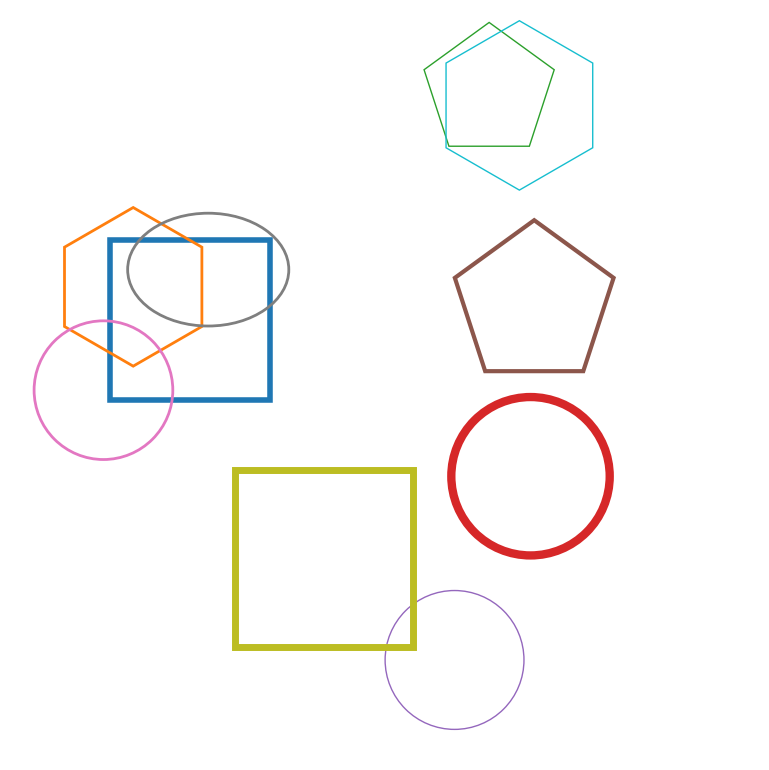[{"shape": "square", "thickness": 2, "radius": 0.52, "center": [0.247, 0.585]}, {"shape": "hexagon", "thickness": 1, "radius": 0.52, "center": [0.173, 0.627]}, {"shape": "pentagon", "thickness": 0.5, "radius": 0.44, "center": [0.635, 0.882]}, {"shape": "circle", "thickness": 3, "radius": 0.51, "center": [0.689, 0.382]}, {"shape": "circle", "thickness": 0.5, "radius": 0.45, "center": [0.59, 0.143]}, {"shape": "pentagon", "thickness": 1.5, "radius": 0.54, "center": [0.694, 0.606]}, {"shape": "circle", "thickness": 1, "radius": 0.45, "center": [0.134, 0.493]}, {"shape": "oval", "thickness": 1, "radius": 0.52, "center": [0.27, 0.65]}, {"shape": "square", "thickness": 2.5, "radius": 0.58, "center": [0.421, 0.275]}, {"shape": "hexagon", "thickness": 0.5, "radius": 0.55, "center": [0.675, 0.863]}]